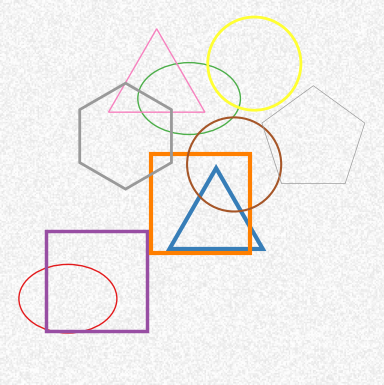[{"shape": "oval", "thickness": 1, "radius": 0.64, "center": [0.176, 0.224]}, {"shape": "triangle", "thickness": 3, "radius": 0.7, "center": [0.561, 0.423]}, {"shape": "oval", "thickness": 1, "radius": 0.67, "center": [0.491, 0.744]}, {"shape": "square", "thickness": 2.5, "radius": 0.65, "center": [0.25, 0.269]}, {"shape": "square", "thickness": 3, "radius": 0.64, "center": [0.521, 0.472]}, {"shape": "circle", "thickness": 2, "radius": 0.6, "center": [0.661, 0.835]}, {"shape": "circle", "thickness": 1.5, "radius": 0.61, "center": [0.608, 0.573]}, {"shape": "triangle", "thickness": 1, "radius": 0.72, "center": [0.407, 0.781]}, {"shape": "pentagon", "thickness": 0.5, "radius": 0.7, "center": [0.814, 0.637]}, {"shape": "hexagon", "thickness": 2, "radius": 0.69, "center": [0.326, 0.646]}]